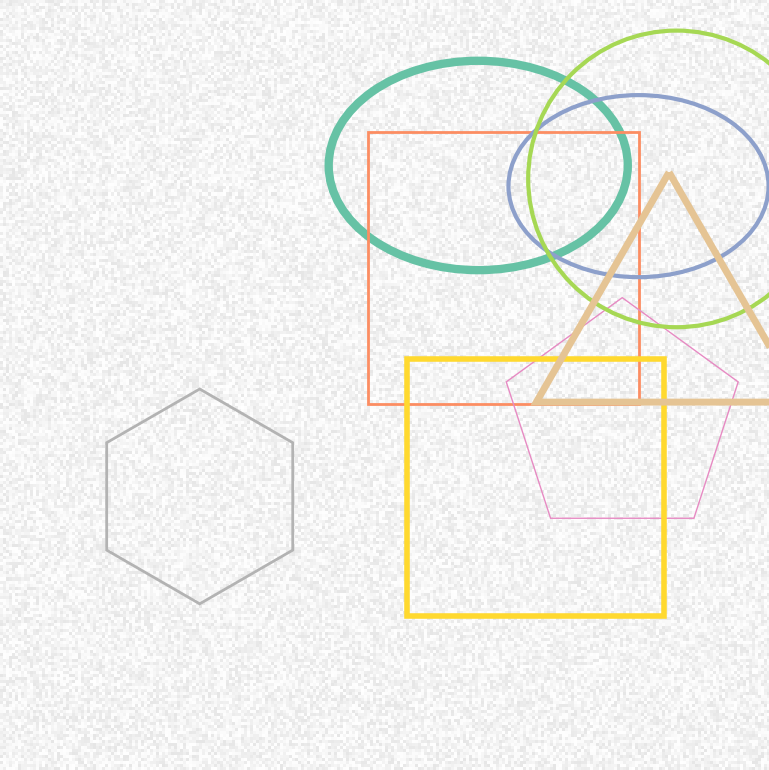[{"shape": "oval", "thickness": 3, "radius": 0.97, "center": [0.621, 0.785]}, {"shape": "square", "thickness": 1, "radius": 0.88, "center": [0.654, 0.652]}, {"shape": "oval", "thickness": 1.5, "radius": 0.84, "center": [0.829, 0.758]}, {"shape": "pentagon", "thickness": 0.5, "radius": 0.79, "center": [0.808, 0.455]}, {"shape": "circle", "thickness": 1.5, "radius": 0.96, "center": [0.879, 0.768]}, {"shape": "square", "thickness": 2, "radius": 0.83, "center": [0.696, 0.367]}, {"shape": "triangle", "thickness": 2.5, "radius": 0.99, "center": [0.869, 0.577]}, {"shape": "hexagon", "thickness": 1, "radius": 0.7, "center": [0.259, 0.355]}]